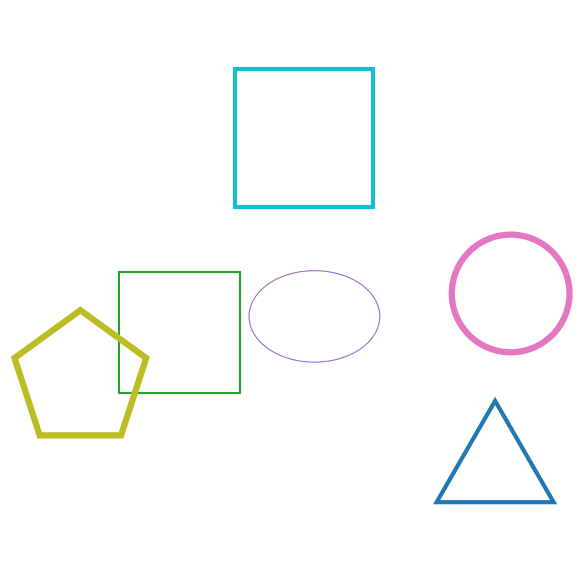[{"shape": "triangle", "thickness": 2, "radius": 0.58, "center": [0.857, 0.188]}, {"shape": "square", "thickness": 1, "radius": 0.52, "center": [0.311, 0.424]}, {"shape": "oval", "thickness": 0.5, "radius": 0.57, "center": [0.544, 0.451]}, {"shape": "circle", "thickness": 3, "radius": 0.51, "center": [0.884, 0.491]}, {"shape": "pentagon", "thickness": 3, "radius": 0.6, "center": [0.139, 0.342]}, {"shape": "square", "thickness": 2, "radius": 0.6, "center": [0.526, 0.76]}]